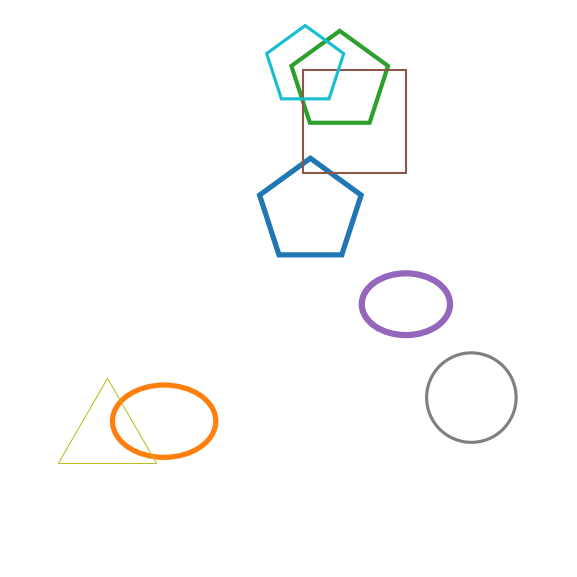[{"shape": "pentagon", "thickness": 2.5, "radius": 0.46, "center": [0.537, 0.633]}, {"shape": "oval", "thickness": 2.5, "radius": 0.45, "center": [0.284, 0.27]}, {"shape": "pentagon", "thickness": 2, "radius": 0.44, "center": [0.588, 0.858]}, {"shape": "oval", "thickness": 3, "radius": 0.38, "center": [0.703, 0.472]}, {"shape": "square", "thickness": 1, "radius": 0.45, "center": [0.614, 0.788]}, {"shape": "circle", "thickness": 1.5, "radius": 0.39, "center": [0.816, 0.311]}, {"shape": "triangle", "thickness": 0.5, "radius": 0.49, "center": [0.186, 0.246]}, {"shape": "pentagon", "thickness": 1.5, "radius": 0.35, "center": [0.528, 0.885]}]